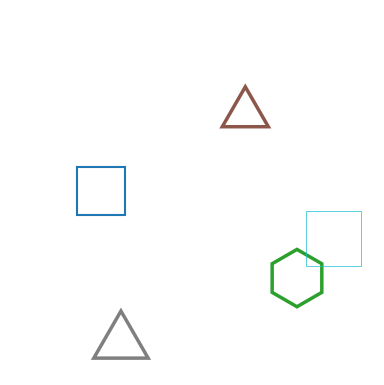[{"shape": "square", "thickness": 1.5, "radius": 0.31, "center": [0.263, 0.504]}, {"shape": "hexagon", "thickness": 2.5, "radius": 0.37, "center": [0.771, 0.278]}, {"shape": "triangle", "thickness": 2.5, "radius": 0.35, "center": [0.637, 0.705]}, {"shape": "triangle", "thickness": 2.5, "radius": 0.41, "center": [0.314, 0.111]}, {"shape": "square", "thickness": 0.5, "radius": 0.36, "center": [0.866, 0.381]}]